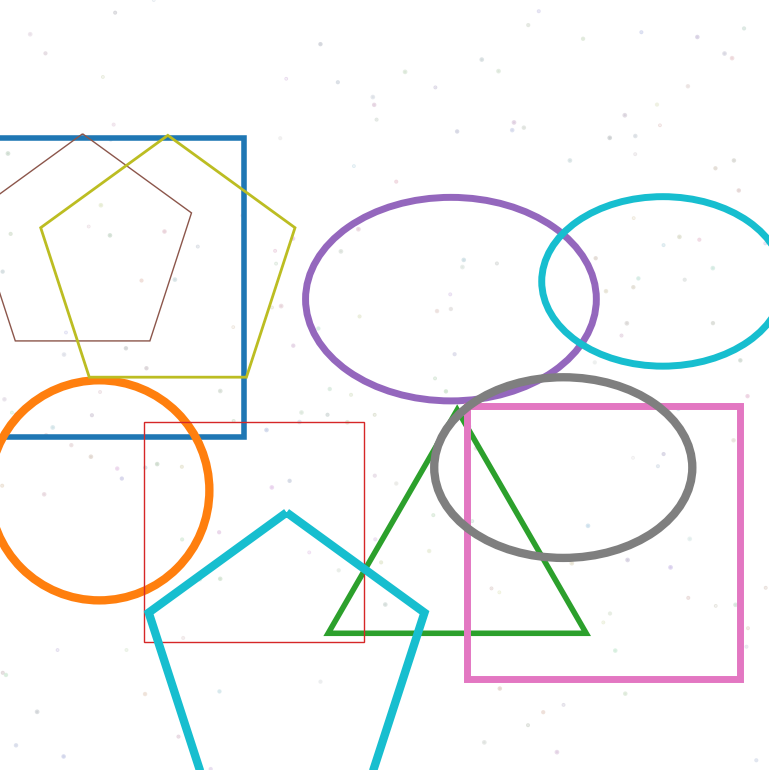[{"shape": "square", "thickness": 2, "radius": 0.97, "center": [0.123, 0.627]}, {"shape": "circle", "thickness": 3, "radius": 0.71, "center": [0.129, 0.363]}, {"shape": "triangle", "thickness": 2, "radius": 0.97, "center": [0.594, 0.274]}, {"shape": "square", "thickness": 0.5, "radius": 0.72, "center": [0.33, 0.309]}, {"shape": "oval", "thickness": 2.5, "radius": 0.94, "center": [0.586, 0.612]}, {"shape": "pentagon", "thickness": 0.5, "radius": 0.74, "center": [0.107, 0.678]}, {"shape": "square", "thickness": 2.5, "radius": 0.89, "center": [0.784, 0.295]}, {"shape": "oval", "thickness": 3, "radius": 0.84, "center": [0.732, 0.393]}, {"shape": "pentagon", "thickness": 1, "radius": 0.87, "center": [0.218, 0.651]}, {"shape": "oval", "thickness": 2.5, "radius": 0.79, "center": [0.861, 0.635]}, {"shape": "pentagon", "thickness": 3, "radius": 0.94, "center": [0.372, 0.146]}]